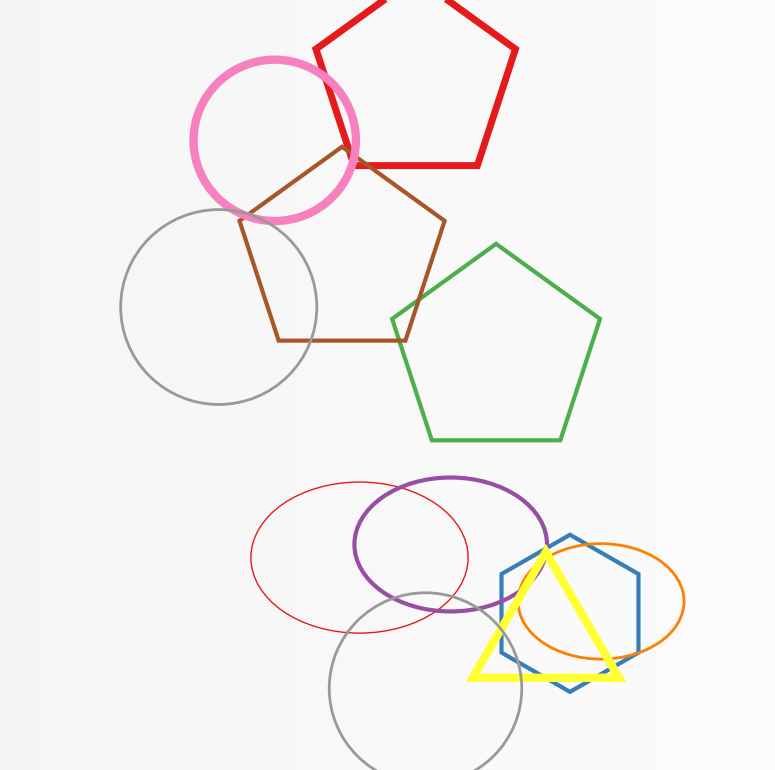[{"shape": "oval", "thickness": 0.5, "radius": 0.7, "center": [0.464, 0.276]}, {"shape": "pentagon", "thickness": 2.5, "radius": 0.68, "center": [0.536, 0.894]}, {"shape": "hexagon", "thickness": 1.5, "radius": 0.51, "center": [0.735, 0.203]}, {"shape": "pentagon", "thickness": 1.5, "radius": 0.71, "center": [0.64, 0.542]}, {"shape": "oval", "thickness": 1.5, "radius": 0.62, "center": [0.582, 0.293]}, {"shape": "oval", "thickness": 1, "radius": 0.54, "center": [0.776, 0.219]}, {"shape": "triangle", "thickness": 3, "radius": 0.54, "center": [0.704, 0.174]}, {"shape": "pentagon", "thickness": 1.5, "radius": 0.7, "center": [0.441, 0.67]}, {"shape": "circle", "thickness": 3, "radius": 0.52, "center": [0.354, 0.818]}, {"shape": "circle", "thickness": 1, "radius": 0.63, "center": [0.282, 0.601]}, {"shape": "circle", "thickness": 1, "radius": 0.62, "center": [0.549, 0.106]}]